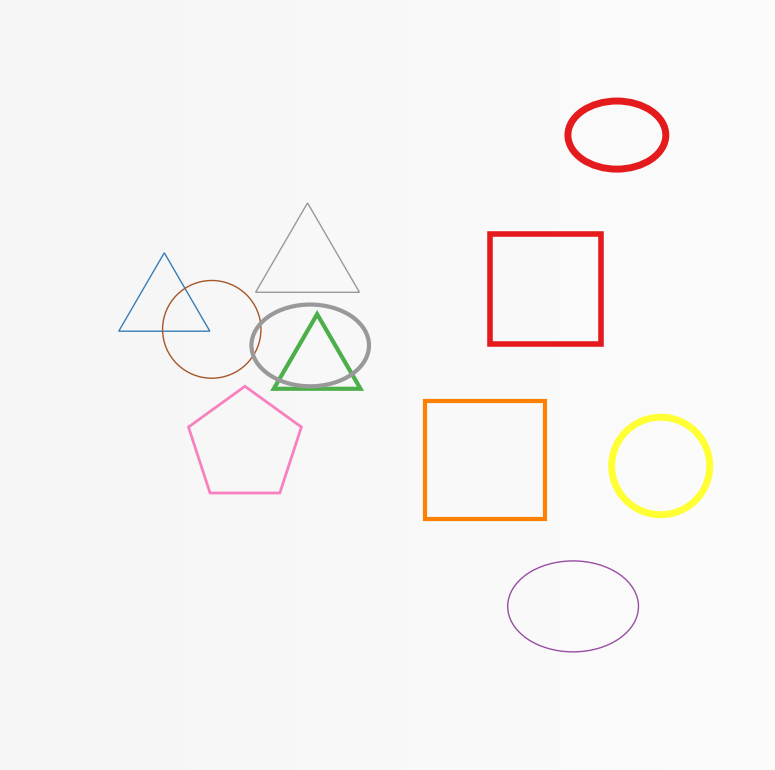[{"shape": "square", "thickness": 2, "radius": 0.36, "center": [0.704, 0.625]}, {"shape": "oval", "thickness": 2.5, "radius": 0.32, "center": [0.796, 0.825]}, {"shape": "triangle", "thickness": 0.5, "radius": 0.34, "center": [0.212, 0.604]}, {"shape": "triangle", "thickness": 1.5, "radius": 0.32, "center": [0.409, 0.527]}, {"shape": "oval", "thickness": 0.5, "radius": 0.42, "center": [0.739, 0.212]}, {"shape": "square", "thickness": 1.5, "radius": 0.39, "center": [0.626, 0.403]}, {"shape": "circle", "thickness": 2.5, "radius": 0.32, "center": [0.853, 0.395]}, {"shape": "circle", "thickness": 0.5, "radius": 0.32, "center": [0.273, 0.572]}, {"shape": "pentagon", "thickness": 1, "radius": 0.38, "center": [0.316, 0.422]}, {"shape": "oval", "thickness": 1.5, "radius": 0.38, "center": [0.4, 0.551]}, {"shape": "triangle", "thickness": 0.5, "radius": 0.39, "center": [0.397, 0.659]}]